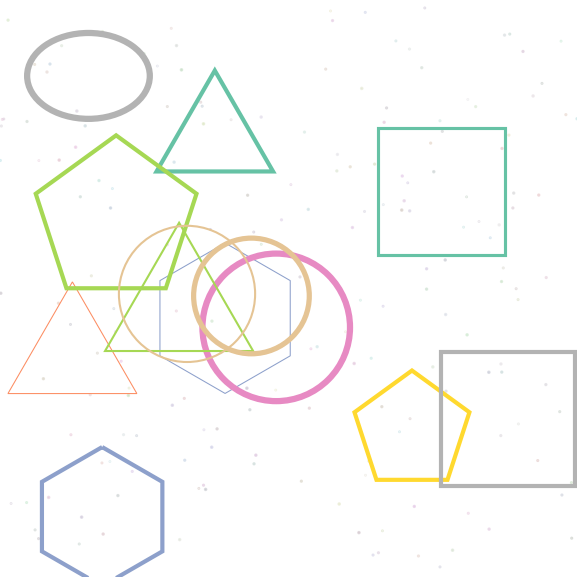[{"shape": "square", "thickness": 1.5, "radius": 0.55, "center": [0.765, 0.668]}, {"shape": "triangle", "thickness": 2, "radius": 0.58, "center": [0.372, 0.76]}, {"shape": "triangle", "thickness": 0.5, "radius": 0.64, "center": [0.125, 0.382]}, {"shape": "hexagon", "thickness": 2, "radius": 0.6, "center": [0.177, 0.105]}, {"shape": "hexagon", "thickness": 0.5, "radius": 0.65, "center": [0.39, 0.448]}, {"shape": "circle", "thickness": 3, "radius": 0.64, "center": [0.478, 0.432]}, {"shape": "pentagon", "thickness": 2, "radius": 0.73, "center": [0.201, 0.618]}, {"shape": "triangle", "thickness": 1, "radius": 0.74, "center": [0.31, 0.465]}, {"shape": "pentagon", "thickness": 2, "radius": 0.52, "center": [0.713, 0.253]}, {"shape": "circle", "thickness": 1, "radius": 0.59, "center": [0.324, 0.49]}, {"shape": "circle", "thickness": 2.5, "radius": 0.5, "center": [0.435, 0.487]}, {"shape": "oval", "thickness": 3, "radius": 0.53, "center": [0.153, 0.868]}, {"shape": "square", "thickness": 2, "radius": 0.58, "center": [0.88, 0.274]}]